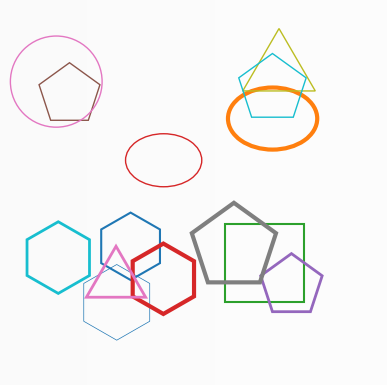[{"shape": "hexagon", "thickness": 1.5, "radius": 0.44, "center": [0.337, 0.36]}, {"shape": "hexagon", "thickness": 0.5, "radius": 0.49, "center": [0.301, 0.215]}, {"shape": "oval", "thickness": 3, "radius": 0.58, "center": [0.703, 0.692]}, {"shape": "square", "thickness": 1.5, "radius": 0.51, "center": [0.682, 0.317]}, {"shape": "oval", "thickness": 1, "radius": 0.49, "center": [0.422, 0.584]}, {"shape": "hexagon", "thickness": 3, "radius": 0.46, "center": [0.422, 0.276]}, {"shape": "pentagon", "thickness": 2, "radius": 0.42, "center": [0.752, 0.258]}, {"shape": "pentagon", "thickness": 1, "radius": 0.41, "center": [0.179, 0.754]}, {"shape": "circle", "thickness": 1, "radius": 0.59, "center": [0.145, 0.788]}, {"shape": "triangle", "thickness": 2, "radius": 0.44, "center": [0.299, 0.272]}, {"shape": "pentagon", "thickness": 3, "radius": 0.57, "center": [0.604, 0.359]}, {"shape": "triangle", "thickness": 1, "radius": 0.54, "center": [0.72, 0.818]}, {"shape": "hexagon", "thickness": 2, "radius": 0.47, "center": [0.15, 0.331]}, {"shape": "pentagon", "thickness": 1, "radius": 0.46, "center": [0.703, 0.77]}]